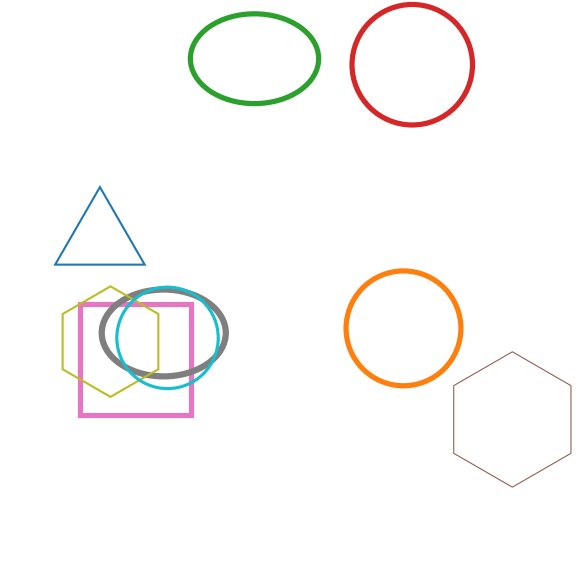[{"shape": "triangle", "thickness": 1, "radius": 0.45, "center": [0.173, 0.586]}, {"shape": "circle", "thickness": 2.5, "radius": 0.5, "center": [0.699, 0.431]}, {"shape": "oval", "thickness": 2.5, "radius": 0.56, "center": [0.441, 0.897]}, {"shape": "circle", "thickness": 2.5, "radius": 0.52, "center": [0.714, 0.887]}, {"shape": "hexagon", "thickness": 0.5, "radius": 0.59, "center": [0.887, 0.273]}, {"shape": "square", "thickness": 2.5, "radius": 0.48, "center": [0.235, 0.377]}, {"shape": "oval", "thickness": 3, "radius": 0.54, "center": [0.284, 0.423]}, {"shape": "hexagon", "thickness": 1, "radius": 0.48, "center": [0.191, 0.408]}, {"shape": "circle", "thickness": 1.5, "radius": 0.44, "center": [0.29, 0.414]}]